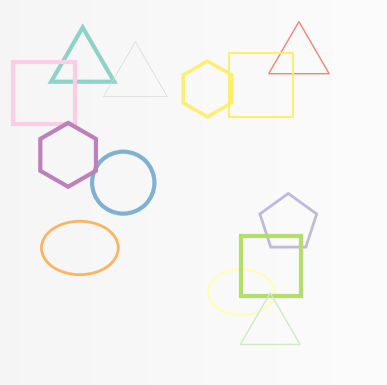[{"shape": "triangle", "thickness": 3, "radius": 0.47, "center": [0.213, 0.835]}, {"shape": "oval", "thickness": 1.5, "radius": 0.42, "center": [0.623, 0.241]}, {"shape": "pentagon", "thickness": 2, "radius": 0.39, "center": [0.744, 0.42]}, {"shape": "triangle", "thickness": 1, "radius": 0.45, "center": [0.771, 0.854]}, {"shape": "circle", "thickness": 3, "radius": 0.4, "center": [0.318, 0.526]}, {"shape": "oval", "thickness": 2, "radius": 0.5, "center": [0.206, 0.356]}, {"shape": "square", "thickness": 3, "radius": 0.39, "center": [0.7, 0.308]}, {"shape": "square", "thickness": 3, "radius": 0.4, "center": [0.114, 0.759]}, {"shape": "triangle", "thickness": 0.5, "radius": 0.48, "center": [0.349, 0.797]}, {"shape": "hexagon", "thickness": 3, "radius": 0.41, "center": [0.176, 0.598]}, {"shape": "triangle", "thickness": 1, "radius": 0.45, "center": [0.697, 0.15]}, {"shape": "square", "thickness": 1.5, "radius": 0.42, "center": [0.673, 0.779]}, {"shape": "hexagon", "thickness": 2.5, "radius": 0.36, "center": [0.535, 0.769]}]